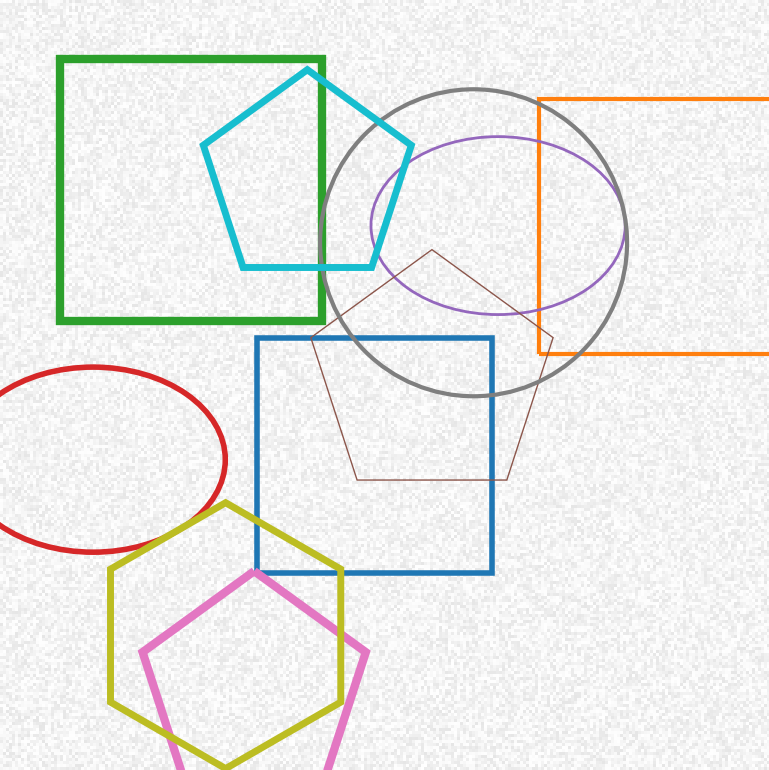[{"shape": "square", "thickness": 2, "radius": 0.76, "center": [0.486, 0.408]}, {"shape": "square", "thickness": 1.5, "radius": 0.83, "center": [0.866, 0.706]}, {"shape": "square", "thickness": 3, "radius": 0.85, "center": [0.248, 0.753]}, {"shape": "oval", "thickness": 2, "radius": 0.86, "center": [0.121, 0.403]}, {"shape": "oval", "thickness": 1, "radius": 0.83, "center": [0.647, 0.707]}, {"shape": "pentagon", "thickness": 0.5, "radius": 0.83, "center": [0.561, 0.51]}, {"shape": "pentagon", "thickness": 3, "radius": 0.76, "center": [0.33, 0.106]}, {"shape": "circle", "thickness": 1.5, "radius": 1.0, "center": [0.615, 0.685]}, {"shape": "hexagon", "thickness": 2.5, "radius": 0.86, "center": [0.293, 0.174]}, {"shape": "pentagon", "thickness": 2.5, "radius": 0.71, "center": [0.399, 0.767]}]